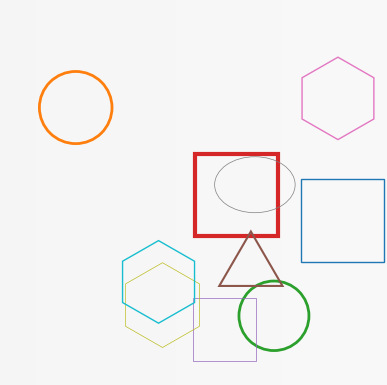[{"shape": "square", "thickness": 1, "radius": 0.54, "center": [0.884, 0.427]}, {"shape": "circle", "thickness": 2, "radius": 0.47, "center": [0.195, 0.721]}, {"shape": "circle", "thickness": 2, "radius": 0.45, "center": [0.707, 0.18]}, {"shape": "square", "thickness": 3, "radius": 0.53, "center": [0.61, 0.494]}, {"shape": "square", "thickness": 0.5, "radius": 0.41, "center": [0.579, 0.144]}, {"shape": "triangle", "thickness": 1.5, "radius": 0.47, "center": [0.647, 0.304]}, {"shape": "hexagon", "thickness": 1, "radius": 0.54, "center": [0.872, 0.744]}, {"shape": "oval", "thickness": 0.5, "radius": 0.52, "center": [0.658, 0.52]}, {"shape": "hexagon", "thickness": 0.5, "radius": 0.55, "center": [0.419, 0.208]}, {"shape": "hexagon", "thickness": 1, "radius": 0.54, "center": [0.409, 0.268]}]